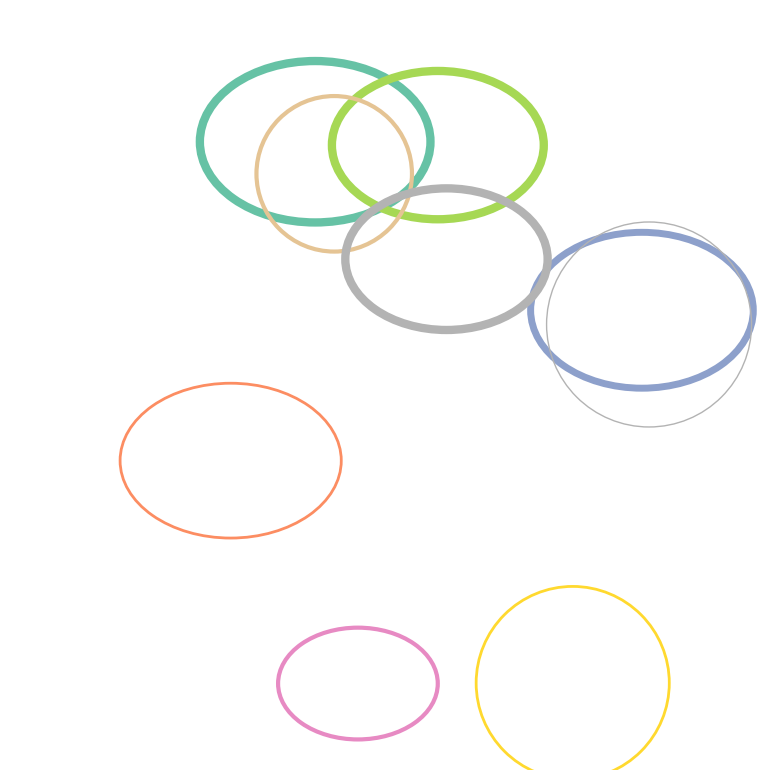[{"shape": "oval", "thickness": 3, "radius": 0.75, "center": [0.409, 0.816]}, {"shape": "oval", "thickness": 1, "radius": 0.72, "center": [0.3, 0.402]}, {"shape": "oval", "thickness": 2.5, "radius": 0.72, "center": [0.834, 0.597]}, {"shape": "oval", "thickness": 1.5, "radius": 0.52, "center": [0.465, 0.112]}, {"shape": "oval", "thickness": 3, "radius": 0.69, "center": [0.569, 0.812]}, {"shape": "circle", "thickness": 1, "radius": 0.63, "center": [0.744, 0.113]}, {"shape": "circle", "thickness": 1.5, "radius": 0.5, "center": [0.434, 0.774]}, {"shape": "oval", "thickness": 3, "radius": 0.66, "center": [0.58, 0.663]}, {"shape": "circle", "thickness": 0.5, "radius": 0.67, "center": [0.843, 0.579]}]